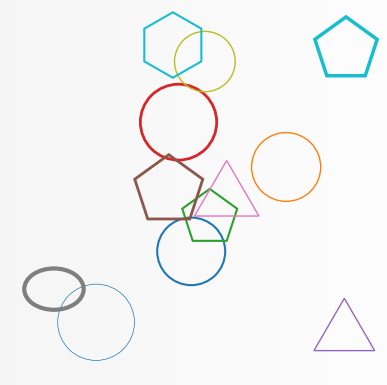[{"shape": "circle", "thickness": 0.5, "radius": 0.5, "center": [0.248, 0.163]}, {"shape": "circle", "thickness": 1.5, "radius": 0.44, "center": [0.493, 0.347]}, {"shape": "circle", "thickness": 1, "radius": 0.45, "center": [0.738, 0.566]}, {"shape": "pentagon", "thickness": 1.5, "radius": 0.37, "center": [0.541, 0.435]}, {"shape": "circle", "thickness": 2, "radius": 0.49, "center": [0.461, 0.683]}, {"shape": "triangle", "thickness": 1, "radius": 0.45, "center": [0.889, 0.135]}, {"shape": "pentagon", "thickness": 2, "radius": 0.46, "center": [0.436, 0.506]}, {"shape": "triangle", "thickness": 1, "radius": 0.48, "center": [0.585, 0.487]}, {"shape": "oval", "thickness": 3, "radius": 0.38, "center": [0.139, 0.249]}, {"shape": "circle", "thickness": 1, "radius": 0.39, "center": [0.529, 0.84]}, {"shape": "hexagon", "thickness": 1.5, "radius": 0.42, "center": [0.446, 0.883]}, {"shape": "pentagon", "thickness": 2.5, "radius": 0.42, "center": [0.893, 0.872]}]